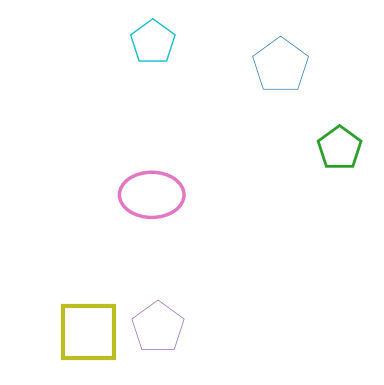[{"shape": "pentagon", "thickness": 0.5, "radius": 0.38, "center": [0.729, 0.83]}, {"shape": "pentagon", "thickness": 2, "radius": 0.29, "center": [0.882, 0.615]}, {"shape": "pentagon", "thickness": 0.5, "radius": 0.36, "center": [0.41, 0.149]}, {"shape": "oval", "thickness": 2.5, "radius": 0.42, "center": [0.394, 0.494]}, {"shape": "square", "thickness": 3, "radius": 0.33, "center": [0.229, 0.138]}, {"shape": "pentagon", "thickness": 1, "radius": 0.3, "center": [0.397, 0.891]}]